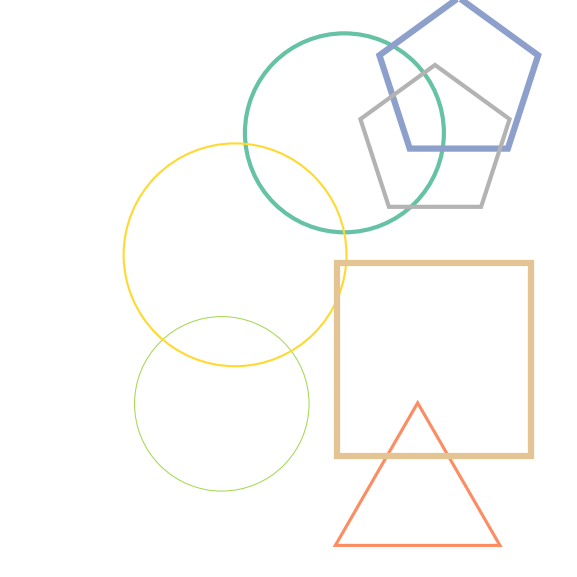[{"shape": "circle", "thickness": 2, "radius": 0.86, "center": [0.596, 0.769]}, {"shape": "triangle", "thickness": 1.5, "radius": 0.82, "center": [0.723, 0.137]}, {"shape": "pentagon", "thickness": 3, "radius": 0.72, "center": [0.794, 0.859]}, {"shape": "circle", "thickness": 0.5, "radius": 0.76, "center": [0.384, 0.3]}, {"shape": "circle", "thickness": 1, "radius": 0.96, "center": [0.407, 0.558]}, {"shape": "square", "thickness": 3, "radius": 0.84, "center": [0.752, 0.377]}, {"shape": "pentagon", "thickness": 2, "radius": 0.68, "center": [0.753, 0.751]}]